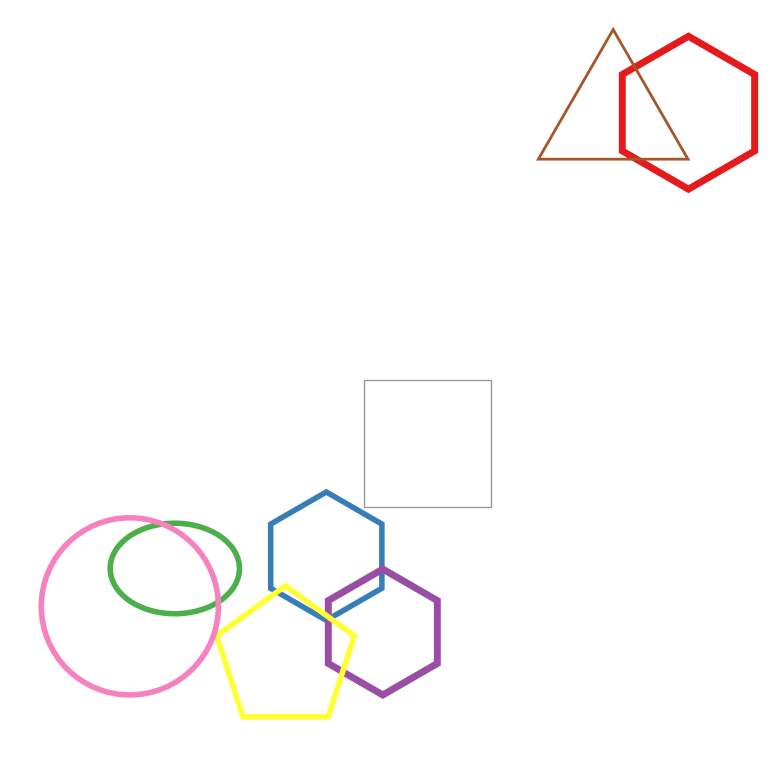[{"shape": "hexagon", "thickness": 2.5, "radius": 0.5, "center": [0.894, 0.854]}, {"shape": "hexagon", "thickness": 2, "radius": 0.42, "center": [0.424, 0.278]}, {"shape": "oval", "thickness": 2, "radius": 0.42, "center": [0.227, 0.262]}, {"shape": "hexagon", "thickness": 2.5, "radius": 0.41, "center": [0.497, 0.179]}, {"shape": "pentagon", "thickness": 2, "radius": 0.47, "center": [0.371, 0.145]}, {"shape": "triangle", "thickness": 1, "radius": 0.56, "center": [0.796, 0.849]}, {"shape": "circle", "thickness": 2, "radius": 0.58, "center": [0.169, 0.213]}, {"shape": "square", "thickness": 0.5, "radius": 0.41, "center": [0.555, 0.424]}]